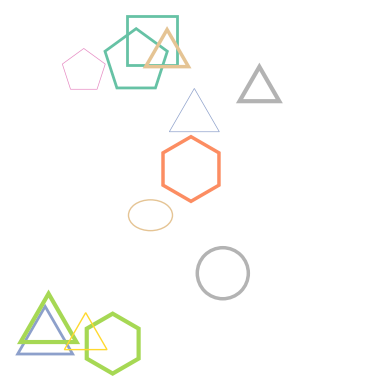[{"shape": "pentagon", "thickness": 2, "radius": 0.43, "center": [0.354, 0.84]}, {"shape": "square", "thickness": 2, "radius": 0.32, "center": [0.395, 0.894]}, {"shape": "hexagon", "thickness": 2.5, "radius": 0.42, "center": [0.496, 0.561]}, {"shape": "triangle", "thickness": 2, "radius": 0.41, "center": [0.117, 0.122]}, {"shape": "triangle", "thickness": 0.5, "radius": 0.38, "center": [0.505, 0.695]}, {"shape": "pentagon", "thickness": 0.5, "radius": 0.29, "center": [0.218, 0.816]}, {"shape": "hexagon", "thickness": 3, "radius": 0.39, "center": [0.293, 0.108]}, {"shape": "triangle", "thickness": 3, "radius": 0.42, "center": [0.126, 0.153]}, {"shape": "triangle", "thickness": 1, "radius": 0.32, "center": [0.223, 0.124]}, {"shape": "oval", "thickness": 1, "radius": 0.29, "center": [0.391, 0.441]}, {"shape": "triangle", "thickness": 2.5, "radius": 0.32, "center": [0.434, 0.859]}, {"shape": "triangle", "thickness": 3, "radius": 0.3, "center": [0.674, 0.767]}, {"shape": "circle", "thickness": 2.5, "radius": 0.33, "center": [0.579, 0.29]}]